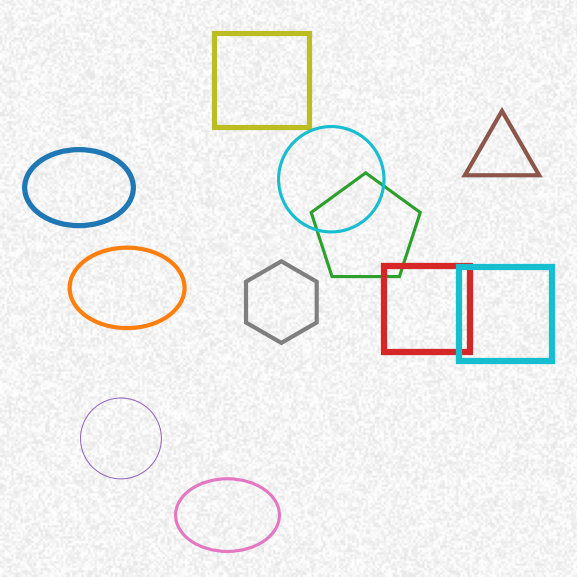[{"shape": "oval", "thickness": 2.5, "radius": 0.47, "center": [0.137, 0.674]}, {"shape": "oval", "thickness": 2, "radius": 0.5, "center": [0.22, 0.501]}, {"shape": "pentagon", "thickness": 1.5, "radius": 0.5, "center": [0.633, 0.601]}, {"shape": "square", "thickness": 3, "radius": 0.37, "center": [0.739, 0.464]}, {"shape": "circle", "thickness": 0.5, "radius": 0.35, "center": [0.209, 0.24]}, {"shape": "triangle", "thickness": 2, "radius": 0.37, "center": [0.869, 0.733]}, {"shape": "oval", "thickness": 1.5, "radius": 0.45, "center": [0.394, 0.107]}, {"shape": "hexagon", "thickness": 2, "radius": 0.35, "center": [0.487, 0.476]}, {"shape": "square", "thickness": 2.5, "radius": 0.41, "center": [0.452, 0.861]}, {"shape": "circle", "thickness": 1.5, "radius": 0.46, "center": [0.574, 0.689]}, {"shape": "square", "thickness": 3, "radius": 0.4, "center": [0.875, 0.455]}]